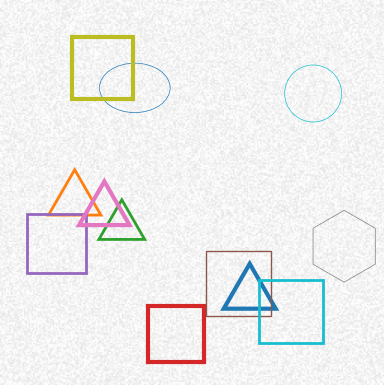[{"shape": "oval", "thickness": 0.5, "radius": 0.46, "center": [0.35, 0.772]}, {"shape": "triangle", "thickness": 3, "radius": 0.39, "center": [0.649, 0.237]}, {"shape": "triangle", "thickness": 2, "radius": 0.39, "center": [0.194, 0.481]}, {"shape": "triangle", "thickness": 2, "radius": 0.34, "center": [0.316, 0.412]}, {"shape": "square", "thickness": 3, "radius": 0.36, "center": [0.456, 0.133]}, {"shape": "square", "thickness": 2, "radius": 0.38, "center": [0.146, 0.367]}, {"shape": "square", "thickness": 1, "radius": 0.42, "center": [0.619, 0.264]}, {"shape": "triangle", "thickness": 3, "radius": 0.38, "center": [0.271, 0.453]}, {"shape": "hexagon", "thickness": 0.5, "radius": 0.47, "center": [0.894, 0.36]}, {"shape": "square", "thickness": 3, "radius": 0.4, "center": [0.266, 0.824]}, {"shape": "circle", "thickness": 0.5, "radius": 0.37, "center": [0.813, 0.757]}, {"shape": "square", "thickness": 2, "radius": 0.41, "center": [0.756, 0.191]}]